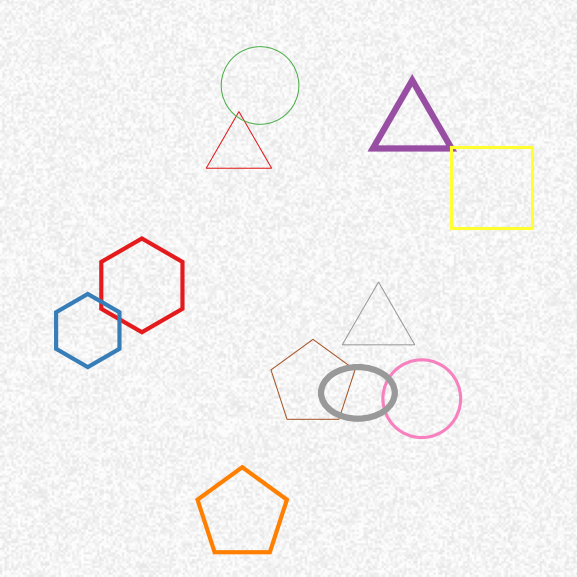[{"shape": "triangle", "thickness": 0.5, "radius": 0.33, "center": [0.414, 0.741]}, {"shape": "hexagon", "thickness": 2, "radius": 0.41, "center": [0.246, 0.505]}, {"shape": "hexagon", "thickness": 2, "radius": 0.32, "center": [0.152, 0.427]}, {"shape": "circle", "thickness": 0.5, "radius": 0.34, "center": [0.45, 0.851]}, {"shape": "triangle", "thickness": 3, "radius": 0.39, "center": [0.714, 0.781]}, {"shape": "pentagon", "thickness": 2, "radius": 0.41, "center": [0.419, 0.109]}, {"shape": "square", "thickness": 1.5, "radius": 0.35, "center": [0.851, 0.674]}, {"shape": "pentagon", "thickness": 0.5, "radius": 0.38, "center": [0.542, 0.335]}, {"shape": "circle", "thickness": 1.5, "radius": 0.34, "center": [0.73, 0.309]}, {"shape": "oval", "thickness": 3, "radius": 0.32, "center": [0.62, 0.319]}, {"shape": "triangle", "thickness": 0.5, "radius": 0.36, "center": [0.655, 0.438]}]